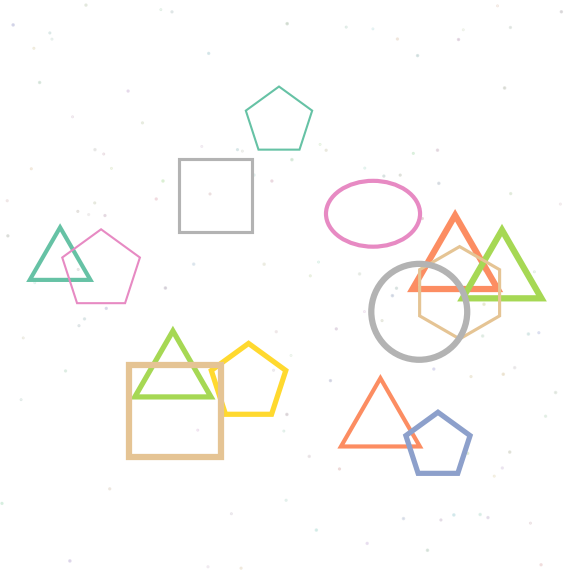[{"shape": "pentagon", "thickness": 1, "radius": 0.3, "center": [0.483, 0.789]}, {"shape": "triangle", "thickness": 2, "radius": 0.3, "center": [0.104, 0.545]}, {"shape": "triangle", "thickness": 3, "radius": 0.43, "center": [0.788, 0.541]}, {"shape": "triangle", "thickness": 2, "radius": 0.39, "center": [0.659, 0.265]}, {"shape": "pentagon", "thickness": 2.5, "radius": 0.29, "center": [0.758, 0.227]}, {"shape": "oval", "thickness": 2, "radius": 0.41, "center": [0.646, 0.629]}, {"shape": "pentagon", "thickness": 1, "radius": 0.35, "center": [0.175, 0.531]}, {"shape": "triangle", "thickness": 3, "radius": 0.39, "center": [0.869, 0.522]}, {"shape": "triangle", "thickness": 2.5, "radius": 0.38, "center": [0.299, 0.35]}, {"shape": "pentagon", "thickness": 2.5, "radius": 0.34, "center": [0.43, 0.337]}, {"shape": "hexagon", "thickness": 1.5, "radius": 0.4, "center": [0.796, 0.492]}, {"shape": "square", "thickness": 3, "radius": 0.4, "center": [0.304, 0.287]}, {"shape": "circle", "thickness": 3, "radius": 0.42, "center": [0.726, 0.459]}, {"shape": "square", "thickness": 1.5, "radius": 0.32, "center": [0.373, 0.66]}]